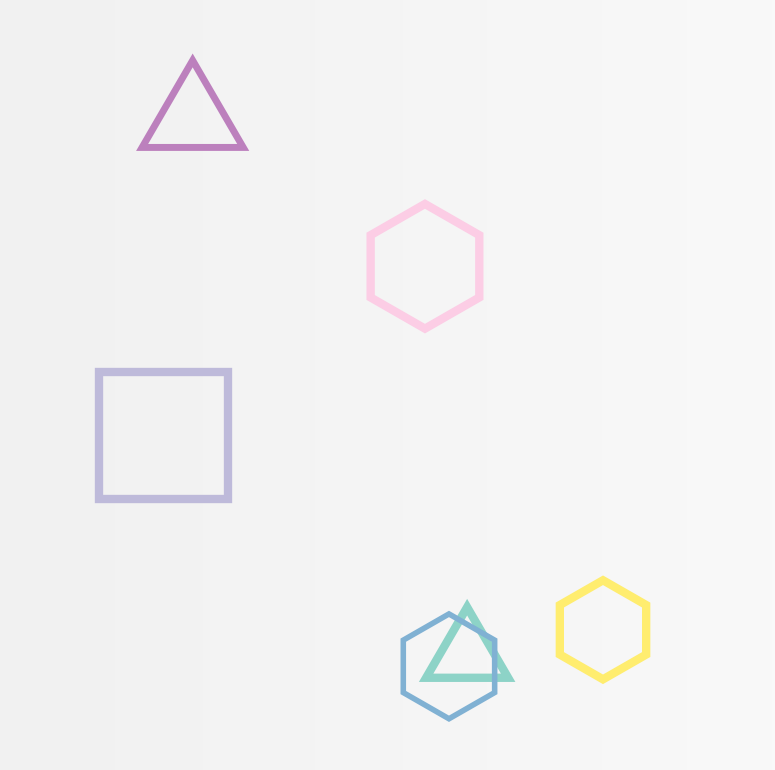[{"shape": "triangle", "thickness": 3, "radius": 0.31, "center": [0.603, 0.15]}, {"shape": "square", "thickness": 3, "radius": 0.41, "center": [0.211, 0.435]}, {"shape": "hexagon", "thickness": 2, "radius": 0.34, "center": [0.579, 0.135]}, {"shape": "hexagon", "thickness": 3, "radius": 0.4, "center": [0.548, 0.654]}, {"shape": "triangle", "thickness": 2.5, "radius": 0.38, "center": [0.249, 0.846]}, {"shape": "hexagon", "thickness": 3, "radius": 0.32, "center": [0.778, 0.182]}]